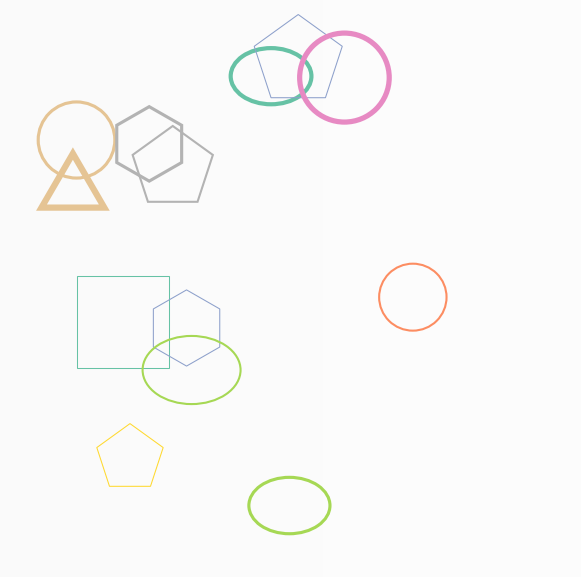[{"shape": "oval", "thickness": 2, "radius": 0.35, "center": [0.466, 0.867]}, {"shape": "square", "thickness": 0.5, "radius": 0.4, "center": [0.212, 0.442]}, {"shape": "circle", "thickness": 1, "radius": 0.29, "center": [0.71, 0.485]}, {"shape": "hexagon", "thickness": 0.5, "radius": 0.33, "center": [0.321, 0.431]}, {"shape": "pentagon", "thickness": 0.5, "radius": 0.4, "center": [0.513, 0.894]}, {"shape": "circle", "thickness": 2.5, "radius": 0.39, "center": [0.593, 0.865]}, {"shape": "oval", "thickness": 1.5, "radius": 0.35, "center": [0.498, 0.124]}, {"shape": "oval", "thickness": 1, "radius": 0.42, "center": [0.33, 0.358]}, {"shape": "pentagon", "thickness": 0.5, "radius": 0.3, "center": [0.224, 0.206]}, {"shape": "circle", "thickness": 1.5, "radius": 0.33, "center": [0.132, 0.757]}, {"shape": "triangle", "thickness": 3, "radius": 0.31, "center": [0.125, 0.671]}, {"shape": "pentagon", "thickness": 1, "radius": 0.36, "center": [0.297, 0.708]}, {"shape": "hexagon", "thickness": 1.5, "radius": 0.32, "center": [0.257, 0.75]}]